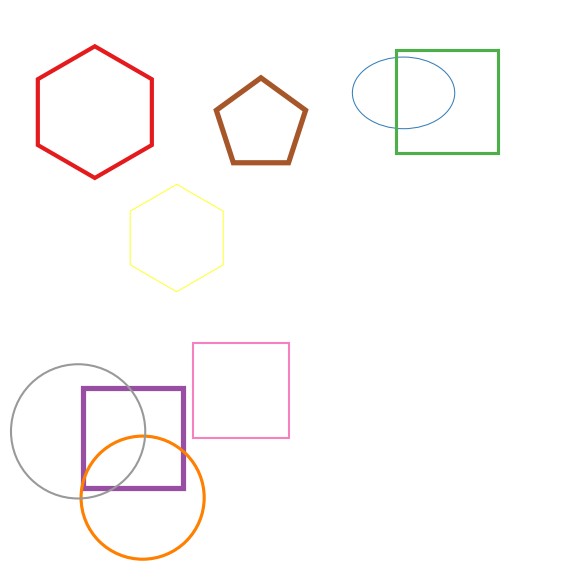[{"shape": "hexagon", "thickness": 2, "radius": 0.57, "center": [0.164, 0.805]}, {"shape": "oval", "thickness": 0.5, "radius": 0.44, "center": [0.699, 0.838]}, {"shape": "square", "thickness": 1.5, "radius": 0.44, "center": [0.774, 0.823]}, {"shape": "square", "thickness": 2.5, "radius": 0.43, "center": [0.23, 0.241]}, {"shape": "circle", "thickness": 1.5, "radius": 0.53, "center": [0.247, 0.137]}, {"shape": "hexagon", "thickness": 0.5, "radius": 0.46, "center": [0.306, 0.587]}, {"shape": "pentagon", "thickness": 2.5, "radius": 0.41, "center": [0.452, 0.783]}, {"shape": "square", "thickness": 1, "radius": 0.41, "center": [0.417, 0.322]}, {"shape": "circle", "thickness": 1, "radius": 0.58, "center": [0.135, 0.252]}]